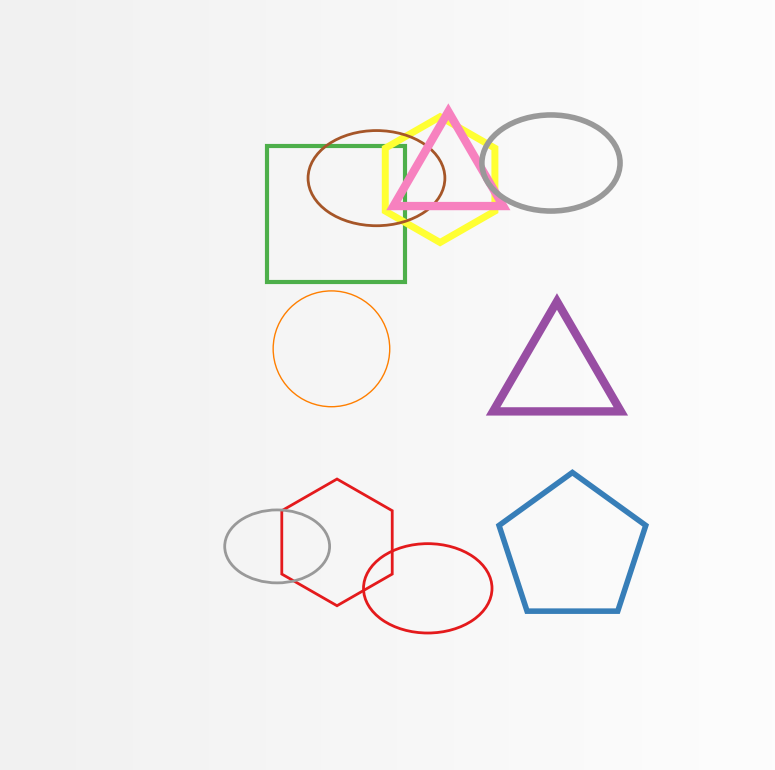[{"shape": "oval", "thickness": 1, "radius": 0.41, "center": [0.552, 0.236]}, {"shape": "hexagon", "thickness": 1, "radius": 0.41, "center": [0.435, 0.296]}, {"shape": "pentagon", "thickness": 2, "radius": 0.5, "center": [0.739, 0.287]}, {"shape": "square", "thickness": 1.5, "radius": 0.44, "center": [0.434, 0.722]}, {"shape": "triangle", "thickness": 3, "radius": 0.48, "center": [0.719, 0.513]}, {"shape": "circle", "thickness": 0.5, "radius": 0.38, "center": [0.428, 0.547]}, {"shape": "hexagon", "thickness": 2.5, "radius": 0.41, "center": [0.568, 0.767]}, {"shape": "oval", "thickness": 1, "radius": 0.44, "center": [0.486, 0.769]}, {"shape": "triangle", "thickness": 3, "radius": 0.41, "center": [0.579, 0.773]}, {"shape": "oval", "thickness": 2, "radius": 0.45, "center": [0.711, 0.788]}, {"shape": "oval", "thickness": 1, "radius": 0.34, "center": [0.358, 0.29]}]